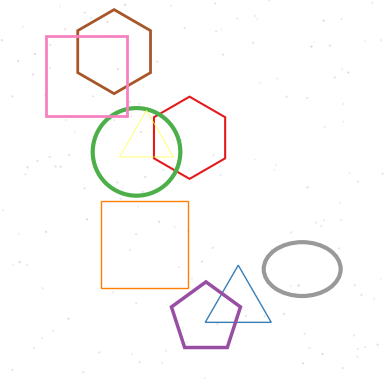[{"shape": "hexagon", "thickness": 1.5, "radius": 0.53, "center": [0.492, 0.642]}, {"shape": "triangle", "thickness": 1, "radius": 0.49, "center": [0.619, 0.212]}, {"shape": "circle", "thickness": 3, "radius": 0.57, "center": [0.355, 0.606]}, {"shape": "pentagon", "thickness": 2.5, "radius": 0.47, "center": [0.535, 0.174]}, {"shape": "square", "thickness": 1, "radius": 0.56, "center": [0.376, 0.364]}, {"shape": "triangle", "thickness": 0.5, "radius": 0.4, "center": [0.381, 0.633]}, {"shape": "hexagon", "thickness": 2, "radius": 0.55, "center": [0.296, 0.866]}, {"shape": "square", "thickness": 2, "radius": 0.52, "center": [0.225, 0.803]}, {"shape": "oval", "thickness": 3, "radius": 0.5, "center": [0.785, 0.301]}]